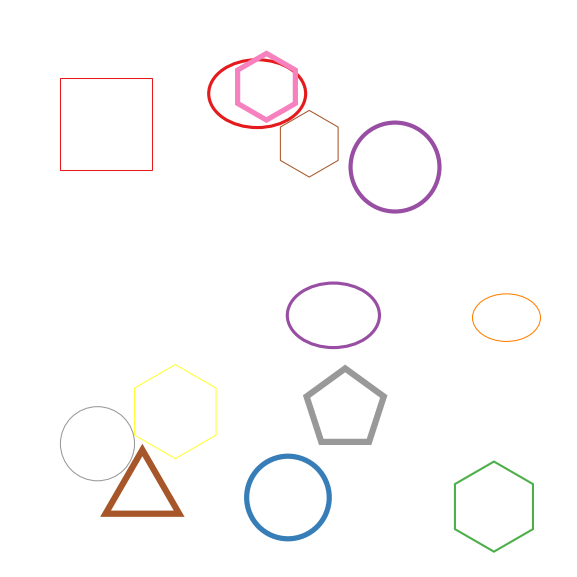[{"shape": "square", "thickness": 0.5, "radius": 0.4, "center": [0.183, 0.785]}, {"shape": "oval", "thickness": 1.5, "radius": 0.42, "center": [0.445, 0.837]}, {"shape": "circle", "thickness": 2.5, "radius": 0.36, "center": [0.499, 0.138]}, {"shape": "hexagon", "thickness": 1, "radius": 0.39, "center": [0.855, 0.122]}, {"shape": "circle", "thickness": 2, "radius": 0.38, "center": [0.684, 0.71]}, {"shape": "oval", "thickness": 1.5, "radius": 0.4, "center": [0.577, 0.453]}, {"shape": "oval", "thickness": 0.5, "radius": 0.29, "center": [0.877, 0.449]}, {"shape": "hexagon", "thickness": 0.5, "radius": 0.41, "center": [0.304, 0.286]}, {"shape": "triangle", "thickness": 3, "radius": 0.37, "center": [0.247, 0.146]}, {"shape": "hexagon", "thickness": 0.5, "radius": 0.29, "center": [0.535, 0.75]}, {"shape": "hexagon", "thickness": 2.5, "radius": 0.29, "center": [0.461, 0.849]}, {"shape": "circle", "thickness": 0.5, "radius": 0.32, "center": [0.169, 0.231]}, {"shape": "pentagon", "thickness": 3, "radius": 0.35, "center": [0.598, 0.291]}]